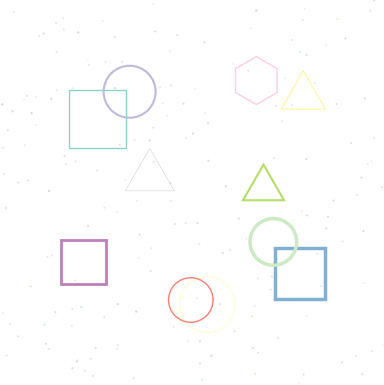[{"shape": "square", "thickness": 1, "radius": 0.37, "center": [0.253, 0.691]}, {"shape": "circle", "thickness": 0.5, "radius": 0.36, "center": [0.538, 0.209]}, {"shape": "circle", "thickness": 1.5, "radius": 0.34, "center": [0.337, 0.762]}, {"shape": "circle", "thickness": 1, "radius": 0.29, "center": [0.496, 0.221]}, {"shape": "square", "thickness": 2.5, "radius": 0.33, "center": [0.78, 0.289]}, {"shape": "triangle", "thickness": 1.5, "radius": 0.31, "center": [0.684, 0.511]}, {"shape": "hexagon", "thickness": 1, "radius": 0.31, "center": [0.666, 0.791]}, {"shape": "triangle", "thickness": 0.5, "radius": 0.37, "center": [0.389, 0.541]}, {"shape": "square", "thickness": 2, "radius": 0.29, "center": [0.217, 0.319]}, {"shape": "circle", "thickness": 2.5, "radius": 0.3, "center": [0.71, 0.372]}, {"shape": "triangle", "thickness": 0.5, "radius": 0.33, "center": [0.788, 0.75]}]